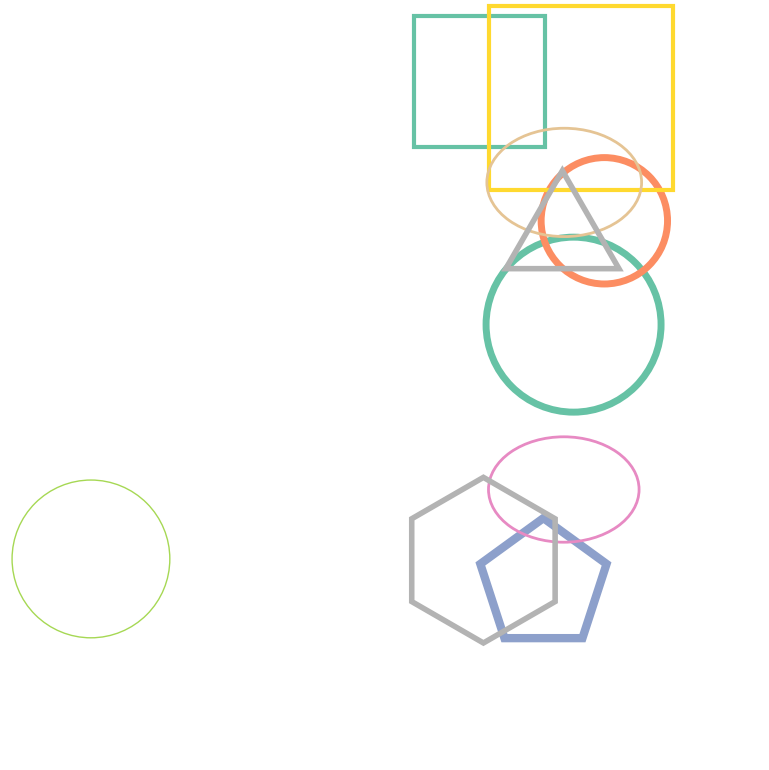[{"shape": "circle", "thickness": 2.5, "radius": 0.57, "center": [0.745, 0.578]}, {"shape": "square", "thickness": 1.5, "radius": 0.42, "center": [0.623, 0.894]}, {"shape": "circle", "thickness": 2.5, "radius": 0.41, "center": [0.785, 0.713]}, {"shape": "pentagon", "thickness": 3, "radius": 0.43, "center": [0.706, 0.241]}, {"shape": "oval", "thickness": 1, "radius": 0.49, "center": [0.732, 0.364]}, {"shape": "circle", "thickness": 0.5, "radius": 0.51, "center": [0.118, 0.274]}, {"shape": "square", "thickness": 1.5, "radius": 0.6, "center": [0.754, 0.873]}, {"shape": "oval", "thickness": 1, "radius": 0.5, "center": [0.733, 0.763]}, {"shape": "hexagon", "thickness": 2, "radius": 0.54, "center": [0.628, 0.273]}, {"shape": "triangle", "thickness": 2, "radius": 0.42, "center": [0.73, 0.693]}]